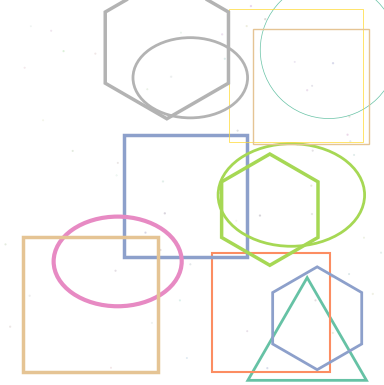[{"shape": "triangle", "thickness": 2, "radius": 0.89, "center": [0.798, 0.101]}, {"shape": "circle", "thickness": 0.5, "radius": 0.89, "center": [0.854, 0.87]}, {"shape": "square", "thickness": 1.5, "radius": 0.77, "center": [0.704, 0.187]}, {"shape": "hexagon", "thickness": 2, "radius": 0.67, "center": [0.824, 0.173]}, {"shape": "square", "thickness": 2.5, "radius": 0.79, "center": [0.482, 0.491]}, {"shape": "oval", "thickness": 3, "radius": 0.83, "center": [0.306, 0.321]}, {"shape": "oval", "thickness": 2, "radius": 0.95, "center": [0.757, 0.494]}, {"shape": "hexagon", "thickness": 2.5, "radius": 0.72, "center": [0.701, 0.455]}, {"shape": "square", "thickness": 0.5, "radius": 0.87, "center": [0.769, 0.804]}, {"shape": "square", "thickness": 2.5, "radius": 0.88, "center": [0.236, 0.209]}, {"shape": "square", "thickness": 1, "radius": 0.75, "center": [0.808, 0.775]}, {"shape": "hexagon", "thickness": 2.5, "radius": 0.92, "center": [0.433, 0.876]}, {"shape": "oval", "thickness": 2, "radius": 0.74, "center": [0.494, 0.798]}]